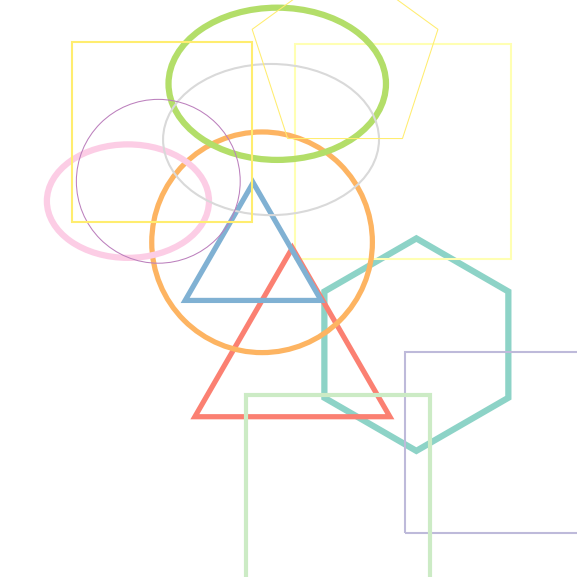[{"shape": "hexagon", "thickness": 3, "radius": 0.92, "center": [0.721, 0.402]}, {"shape": "square", "thickness": 1, "radius": 0.93, "center": [0.698, 0.737]}, {"shape": "square", "thickness": 1, "radius": 0.78, "center": [0.858, 0.233]}, {"shape": "triangle", "thickness": 2.5, "radius": 0.97, "center": [0.506, 0.375]}, {"shape": "triangle", "thickness": 2.5, "radius": 0.68, "center": [0.438, 0.547]}, {"shape": "circle", "thickness": 2.5, "radius": 0.96, "center": [0.454, 0.58]}, {"shape": "oval", "thickness": 3, "radius": 0.94, "center": [0.48, 0.854]}, {"shape": "oval", "thickness": 3, "radius": 0.7, "center": [0.222, 0.651]}, {"shape": "oval", "thickness": 1, "radius": 0.93, "center": [0.469, 0.757]}, {"shape": "circle", "thickness": 0.5, "radius": 0.71, "center": [0.274, 0.685]}, {"shape": "square", "thickness": 2, "radius": 0.8, "center": [0.585, 0.156]}, {"shape": "square", "thickness": 1, "radius": 0.78, "center": [0.28, 0.771]}, {"shape": "pentagon", "thickness": 0.5, "radius": 0.85, "center": [0.598, 0.896]}]